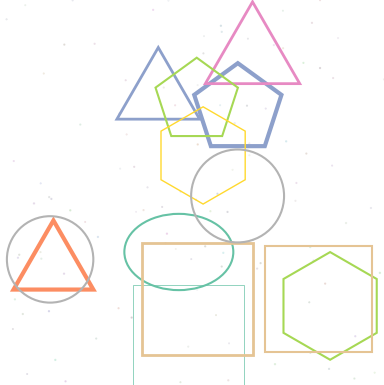[{"shape": "oval", "thickness": 1.5, "radius": 0.71, "center": [0.465, 0.345]}, {"shape": "square", "thickness": 0.5, "radius": 0.72, "center": [0.489, 0.117]}, {"shape": "triangle", "thickness": 3, "radius": 0.6, "center": [0.139, 0.308]}, {"shape": "pentagon", "thickness": 3, "radius": 0.6, "center": [0.618, 0.717]}, {"shape": "triangle", "thickness": 2, "radius": 0.62, "center": [0.411, 0.753]}, {"shape": "triangle", "thickness": 2, "radius": 0.71, "center": [0.656, 0.854]}, {"shape": "hexagon", "thickness": 1.5, "radius": 0.7, "center": [0.857, 0.205]}, {"shape": "pentagon", "thickness": 1.5, "radius": 0.56, "center": [0.511, 0.738]}, {"shape": "hexagon", "thickness": 1, "radius": 0.63, "center": [0.528, 0.596]}, {"shape": "square", "thickness": 2, "radius": 0.72, "center": [0.513, 0.223]}, {"shape": "square", "thickness": 1.5, "radius": 0.69, "center": [0.827, 0.224]}, {"shape": "circle", "thickness": 1.5, "radius": 0.6, "center": [0.617, 0.491]}, {"shape": "circle", "thickness": 1.5, "radius": 0.56, "center": [0.13, 0.326]}]